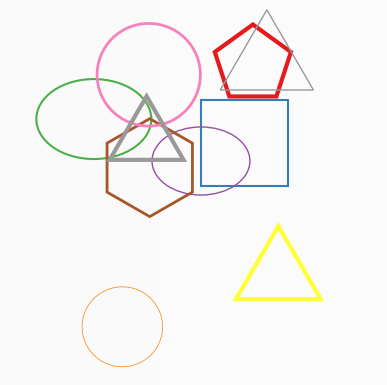[{"shape": "pentagon", "thickness": 3, "radius": 0.52, "center": [0.653, 0.833]}, {"shape": "square", "thickness": 1.5, "radius": 0.56, "center": [0.631, 0.629]}, {"shape": "oval", "thickness": 1.5, "radius": 0.74, "center": [0.242, 0.691]}, {"shape": "oval", "thickness": 1, "radius": 0.63, "center": [0.519, 0.582]}, {"shape": "circle", "thickness": 0.5, "radius": 0.52, "center": [0.316, 0.151]}, {"shape": "triangle", "thickness": 3, "radius": 0.63, "center": [0.718, 0.286]}, {"shape": "hexagon", "thickness": 2, "radius": 0.64, "center": [0.386, 0.565]}, {"shape": "circle", "thickness": 2, "radius": 0.67, "center": [0.384, 0.806]}, {"shape": "triangle", "thickness": 3, "radius": 0.55, "center": [0.378, 0.64]}, {"shape": "triangle", "thickness": 1, "radius": 0.69, "center": [0.689, 0.836]}]